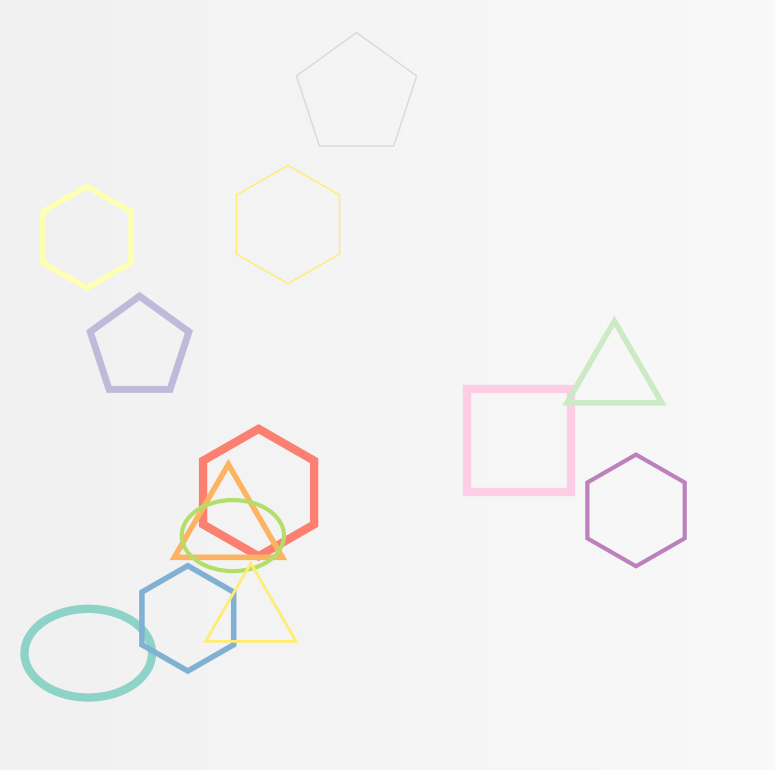[{"shape": "oval", "thickness": 3, "radius": 0.41, "center": [0.114, 0.152]}, {"shape": "hexagon", "thickness": 2, "radius": 0.33, "center": [0.112, 0.692]}, {"shape": "pentagon", "thickness": 2.5, "radius": 0.33, "center": [0.18, 0.548]}, {"shape": "hexagon", "thickness": 3, "radius": 0.41, "center": [0.334, 0.36]}, {"shape": "hexagon", "thickness": 2, "radius": 0.34, "center": [0.242, 0.197]}, {"shape": "triangle", "thickness": 2, "radius": 0.4, "center": [0.295, 0.316]}, {"shape": "oval", "thickness": 1.5, "radius": 0.33, "center": [0.3, 0.304]}, {"shape": "square", "thickness": 3, "radius": 0.33, "center": [0.67, 0.428]}, {"shape": "pentagon", "thickness": 0.5, "radius": 0.41, "center": [0.46, 0.876]}, {"shape": "hexagon", "thickness": 1.5, "radius": 0.36, "center": [0.821, 0.337]}, {"shape": "triangle", "thickness": 2, "radius": 0.35, "center": [0.793, 0.512]}, {"shape": "hexagon", "thickness": 0.5, "radius": 0.38, "center": [0.372, 0.708]}, {"shape": "triangle", "thickness": 1, "radius": 0.34, "center": [0.324, 0.201]}]